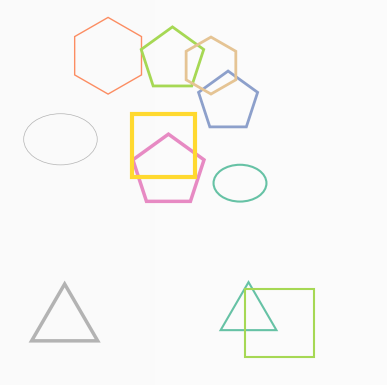[{"shape": "oval", "thickness": 1.5, "radius": 0.34, "center": [0.619, 0.524]}, {"shape": "triangle", "thickness": 1.5, "radius": 0.42, "center": [0.641, 0.184]}, {"shape": "hexagon", "thickness": 1, "radius": 0.5, "center": [0.279, 0.855]}, {"shape": "pentagon", "thickness": 2, "radius": 0.4, "center": [0.589, 0.735]}, {"shape": "pentagon", "thickness": 2.5, "radius": 0.48, "center": [0.435, 0.555]}, {"shape": "pentagon", "thickness": 2, "radius": 0.42, "center": [0.445, 0.845]}, {"shape": "square", "thickness": 1.5, "radius": 0.45, "center": [0.722, 0.161]}, {"shape": "square", "thickness": 3, "radius": 0.41, "center": [0.423, 0.623]}, {"shape": "hexagon", "thickness": 2, "radius": 0.37, "center": [0.544, 0.83]}, {"shape": "oval", "thickness": 0.5, "radius": 0.47, "center": [0.156, 0.638]}, {"shape": "triangle", "thickness": 2.5, "radius": 0.49, "center": [0.167, 0.164]}]